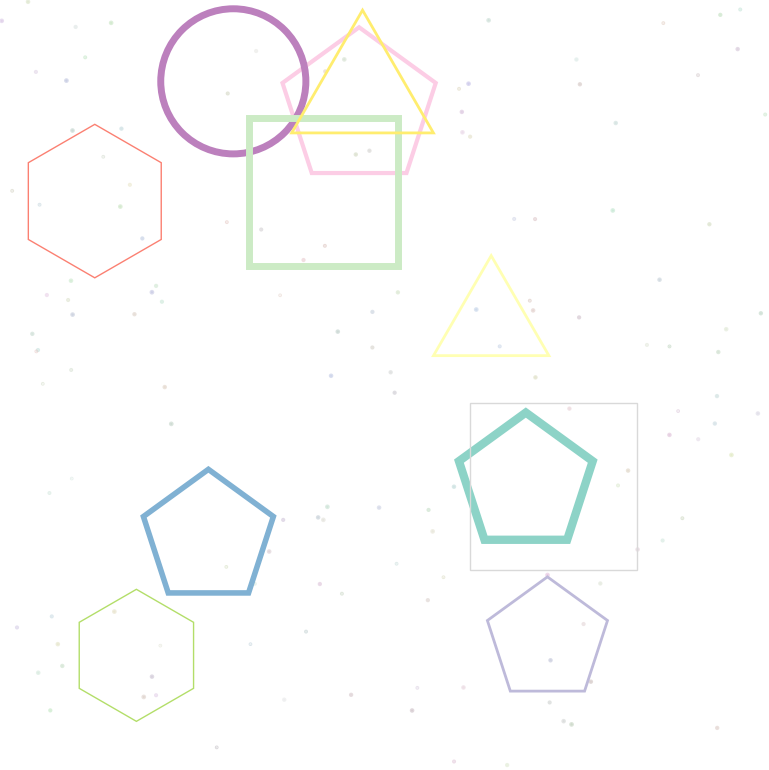[{"shape": "pentagon", "thickness": 3, "radius": 0.46, "center": [0.683, 0.373]}, {"shape": "triangle", "thickness": 1, "radius": 0.43, "center": [0.638, 0.581]}, {"shape": "pentagon", "thickness": 1, "radius": 0.41, "center": [0.711, 0.169]}, {"shape": "hexagon", "thickness": 0.5, "radius": 0.5, "center": [0.123, 0.739]}, {"shape": "pentagon", "thickness": 2, "radius": 0.44, "center": [0.271, 0.302]}, {"shape": "hexagon", "thickness": 0.5, "radius": 0.43, "center": [0.177, 0.149]}, {"shape": "pentagon", "thickness": 1.5, "radius": 0.52, "center": [0.466, 0.86]}, {"shape": "square", "thickness": 0.5, "radius": 0.54, "center": [0.719, 0.368]}, {"shape": "circle", "thickness": 2.5, "radius": 0.47, "center": [0.303, 0.894]}, {"shape": "square", "thickness": 2.5, "radius": 0.48, "center": [0.42, 0.751]}, {"shape": "triangle", "thickness": 1, "radius": 0.53, "center": [0.471, 0.881]}]